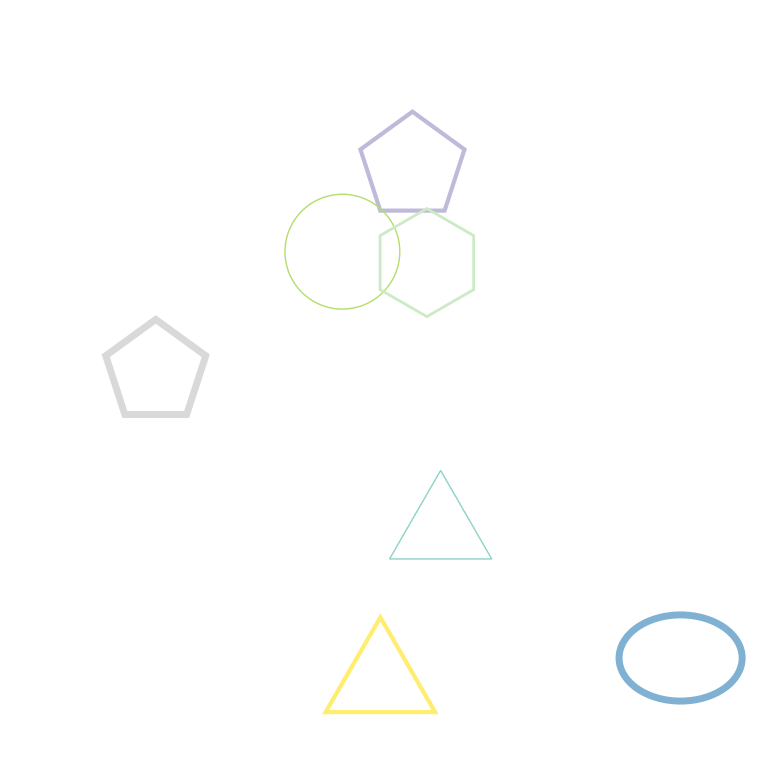[{"shape": "triangle", "thickness": 0.5, "radius": 0.38, "center": [0.572, 0.312]}, {"shape": "pentagon", "thickness": 1.5, "radius": 0.36, "center": [0.536, 0.784]}, {"shape": "oval", "thickness": 2.5, "radius": 0.4, "center": [0.884, 0.145]}, {"shape": "circle", "thickness": 0.5, "radius": 0.37, "center": [0.445, 0.673]}, {"shape": "pentagon", "thickness": 2.5, "radius": 0.34, "center": [0.202, 0.517]}, {"shape": "hexagon", "thickness": 1, "radius": 0.35, "center": [0.554, 0.659]}, {"shape": "triangle", "thickness": 1.5, "radius": 0.41, "center": [0.494, 0.116]}]